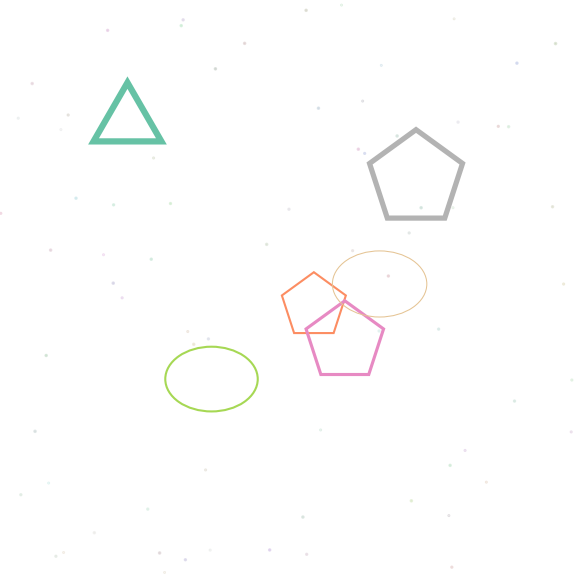[{"shape": "triangle", "thickness": 3, "radius": 0.34, "center": [0.221, 0.788]}, {"shape": "pentagon", "thickness": 1, "radius": 0.29, "center": [0.543, 0.47]}, {"shape": "pentagon", "thickness": 1.5, "radius": 0.35, "center": [0.597, 0.408]}, {"shape": "oval", "thickness": 1, "radius": 0.4, "center": [0.366, 0.343]}, {"shape": "oval", "thickness": 0.5, "radius": 0.41, "center": [0.657, 0.507]}, {"shape": "pentagon", "thickness": 2.5, "radius": 0.42, "center": [0.72, 0.69]}]